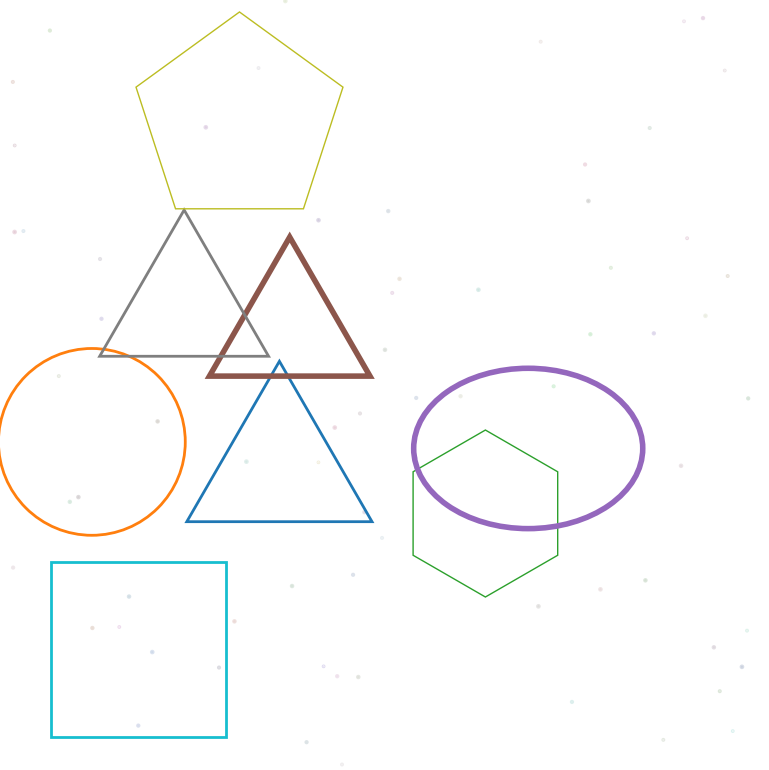[{"shape": "triangle", "thickness": 1, "radius": 0.69, "center": [0.363, 0.392]}, {"shape": "circle", "thickness": 1, "radius": 0.61, "center": [0.119, 0.426]}, {"shape": "hexagon", "thickness": 0.5, "radius": 0.54, "center": [0.63, 0.333]}, {"shape": "oval", "thickness": 2, "radius": 0.74, "center": [0.686, 0.418]}, {"shape": "triangle", "thickness": 2, "radius": 0.6, "center": [0.376, 0.572]}, {"shape": "triangle", "thickness": 1, "radius": 0.63, "center": [0.239, 0.601]}, {"shape": "pentagon", "thickness": 0.5, "radius": 0.71, "center": [0.311, 0.843]}, {"shape": "square", "thickness": 1, "radius": 0.57, "center": [0.18, 0.156]}]